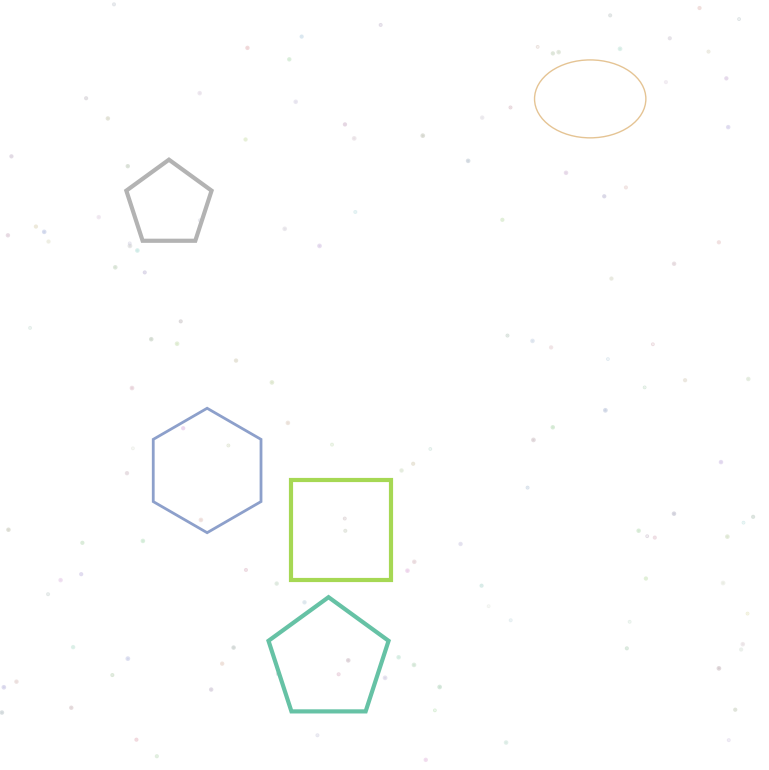[{"shape": "pentagon", "thickness": 1.5, "radius": 0.41, "center": [0.427, 0.142]}, {"shape": "hexagon", "thickness": 1, "radius": 0.4, "center": [0.269, 0.389]}, {"shape": "square", "thickness": 1.5, "radius": 0.32, "center": [0.443, 0.311]}, {"shape": "oval", "thickness": 0.5, "radius": 0.36, "center": [0.766, 0.872]}, {"shape": "pentagon", "thickness": 1.5, "radius": 0.29, "center": [0.219, 0.734]}]